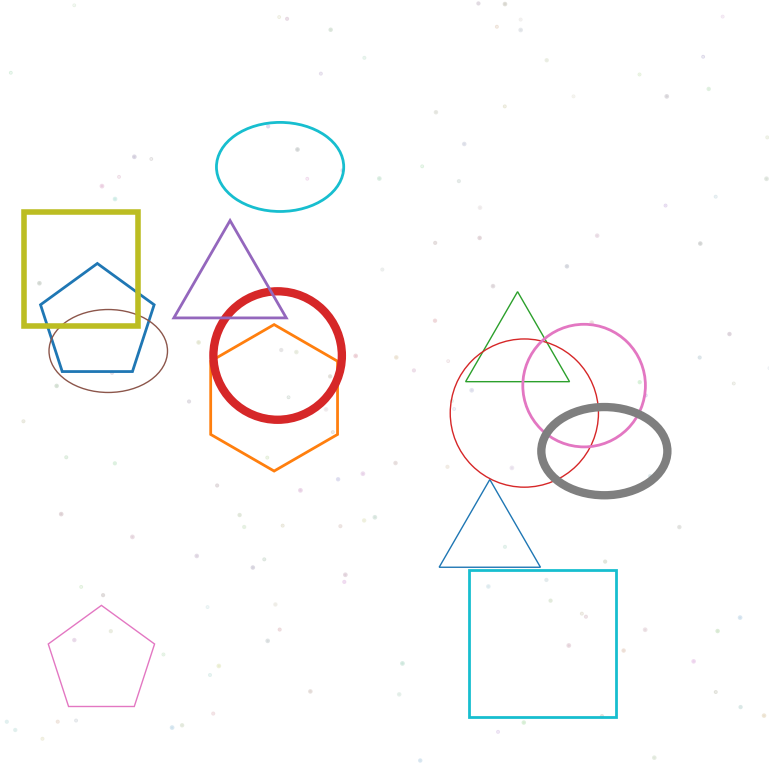[{"shape": "triangle", "thickness": 0.5, "radius": 0.38, "center": [0.636, 0.301]}, {"shape": "pentagon", "thickness": 1, "radius": 0.39, "center": [0.126, 0.58]}, {"shape": "hexagon", "thickness": 1, "radius": 0.48, "center": [0.356, 0.483]}, {"shape": "triangle", "thickness": 0.5, "radius": 0.39, "center": [0.672, 0.543]}, {"shape": "circle", "thickness": 0.5, "radius": 0.48, "center": [0.681, 0.464]}, {"shape": "circle", "thickness": 3, "radius": 0.42, "center": [0.361, 0.538]}, {"shape": "triangle", "thickness": 1, "radius": 0.42, "center": [0.299, 0.629]}, {"shape": "oval", "thickness": 0.5, "radius": 0.38, "center": [0.141, 0.544]}, {"shape": "pentagon", "thickness": 0.5, "radius": 0.36, "center": [0.132, 0.141]}, {"shape": "circle", "thickness": 1, "radius": 0.4, "center": [0.759, 0.499]}, {"shape": "oval", "thickness": 3, "radius": 0.41, "center": [0.785, 0.414]}, {"shape": "square", "thickness": 2, "radius": 0.37, "center": [0.105, 0.651]}, {"shape": "oval", "thickness": 1, "radius": 0.41, "center": [0.364, 0.783]}, {"shape": "square", "thickness": 1, "radius": 0.48, "center": [0.704, 0.164]}]